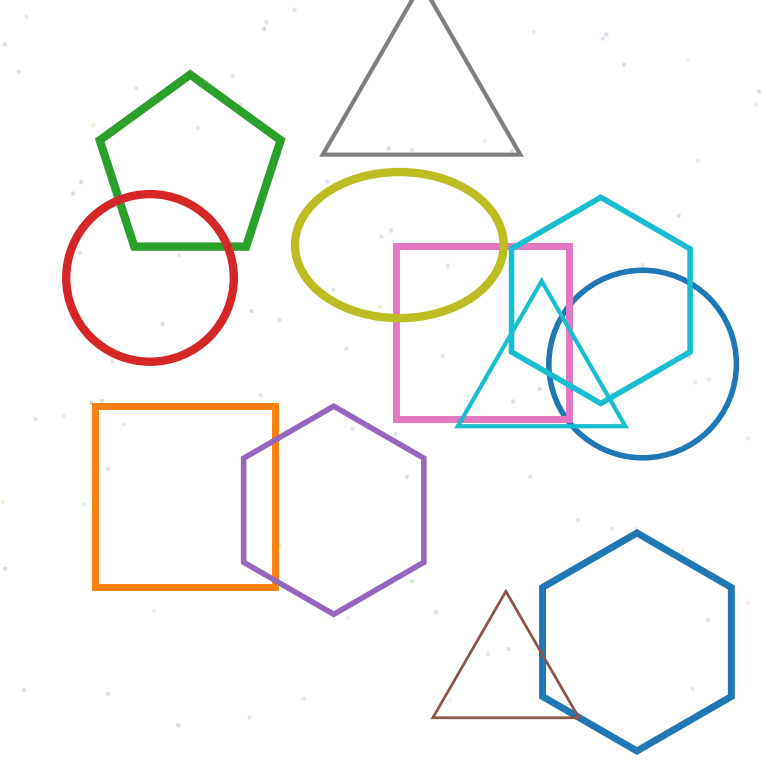[{"shape": "hexagon", "thickness": 2.5, "radius": 0.71, "center": [0.827, 0.166]}, {"shape": "circle", "thickness": 2, "radius": 0.61, "center": [0.835, 0.527]}, {"shape": "square", "thickness": 2.5, "radius": 0.59, "center": [0.241, 0.355]}, {"shape": "pentagon", "thickness": 3, "radius": 0.62, "center": [0.247, 0.78]}, {"shape": "circle", "thickness": 3, "radius": 0.54, "center": [0.195, 0.639]}, {"shape": "hexagon", "thickness": 2, "radius": 0.68, "center": [0.433, 0.337]}, {"shape": "triangle", "thickness": 1, "radius": 0.55, "center": [0.657, 0.123]}, {"shape": "square", "thickness": 2.5, "radius": 0.56, "center": [0.627, 0.568]}, {"shape": "triangle", "thickness": 1.5, "radius": 0.74, "center": [0.547, 0.873]}, {"shape": "oval", "thickness": 3, "radius": 0.68, "center": [0.519, 0.682]}, {"shape": "hexagon", "thickness": 2, "radius": 0.67, "center": [0.78, 0.61]}, {"shape": "triangle", "thickness": 1.5, "radius": 0.63, "center": [0.703, 0.509]}]